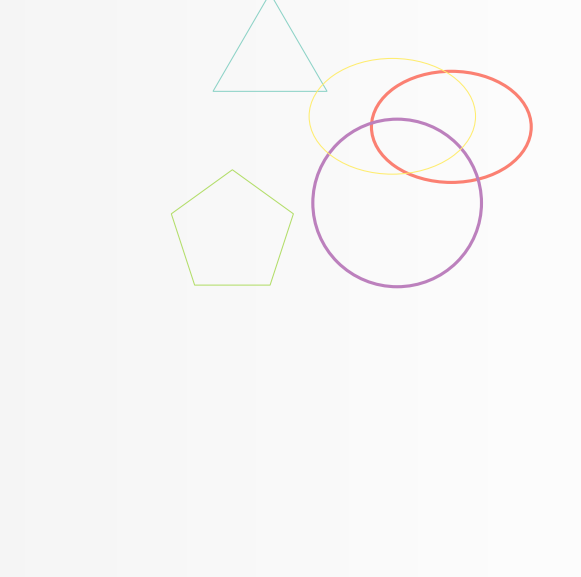[{"shape": "triangle", "thickness": 0.5, "radius": 0.57, "center": [0.465, 0.898]}, {"shape": "oval", "thickness": 1.5, "radius": 0.69, "center": [0.776, 0.779]}, {"shape": "pentagon", "thickness": 0.5, "radius": 0.55, "center": [0.4, 0.595]}, {"shape": "circle", "thickness": 1.5, "radius": 0.73, "center": [0.683, 0.648]}, {"shape": "oval", "thickness": 0.5, "radius": 0.72, "center": [0.675, 0.798]}]